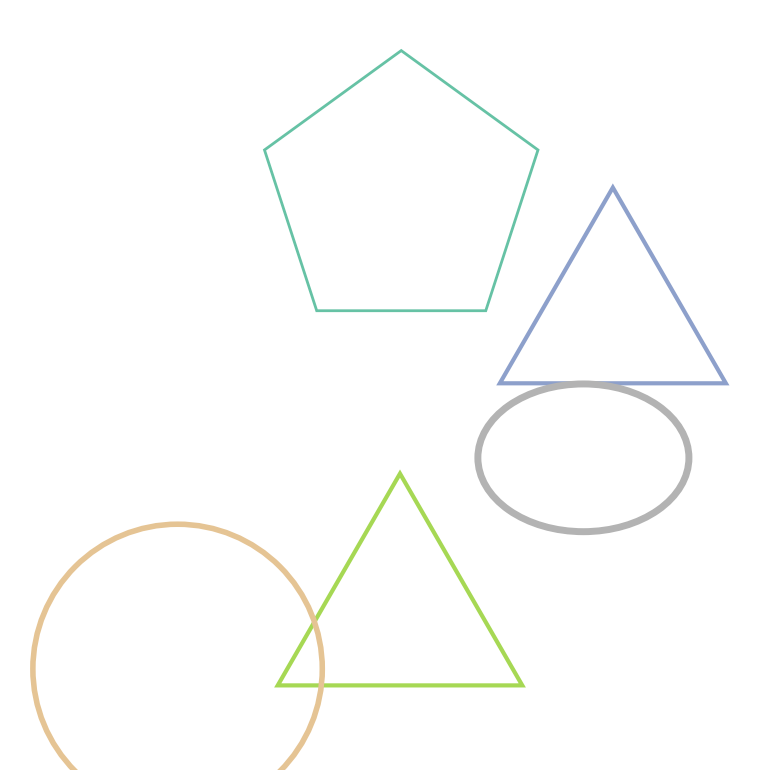[{"shape": "pentagon", "thickness": 1, "radius": 0.93, "center": [0.521, 0.748]}, {"shape": "triangle", "thickness": 1.5, "radius": 0.85, "center": [0.796, 0.587]}, {"shape": "triangle", "thickness": 1.5, "radius": 0.92, "center": [0.519, 0.202]}, {"shape": "circle", "thickness": 2, "radius": 0.94, "center": [0.231, 0.131]}, {"shape": "oval", "thickness": 2.5, "radius": 0.69, "center": [0.758, 0.405]}]